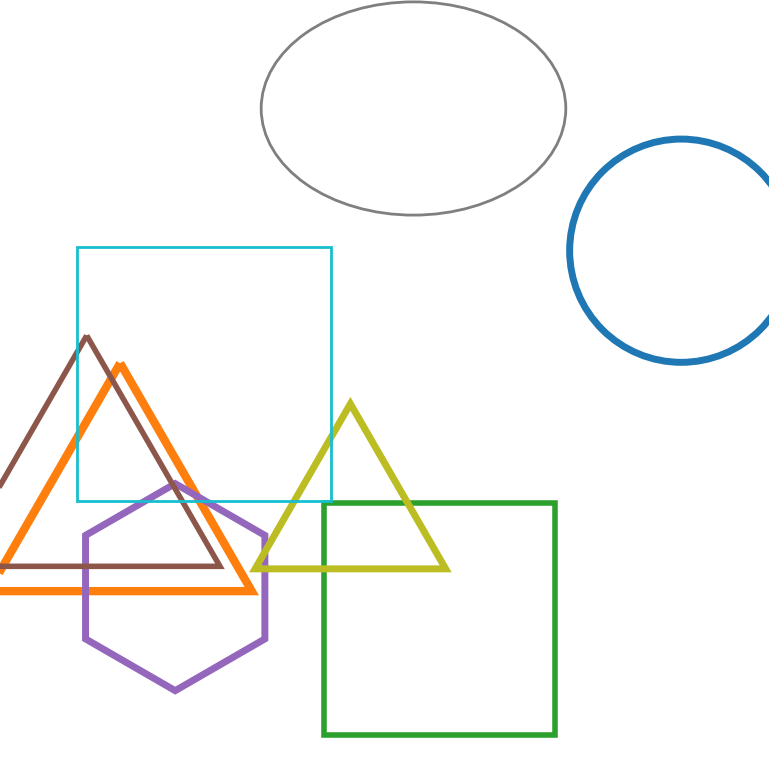[{"shape": "circle", "thickness": 2.5, "radius": 0.72, "center": [0.885, 0.674]}, {"shape": "triangle", "thickness": 3, "radius": 0.99, "center": [0.156, 0.331]}, {"shape": "square", "thickness": 2, "radius": 0.75, "center": [0.57, 0.196]}, {"shape": "hexagon", "thickness": 2.5, "radius": 0.67, "center": [0.228, 0.237]}, {"shape": "triangle", "thickness": 2, "radius": 1.0, "center": [0.113, 0.364]}, {"shape": "oval", "thickness": 1, "radius": 0.99, "center": [0.537, 0.859]}, {"shape": "triangle", "thickness": 2.5, "radius": 0.71, "center": [0.455, 0.333]}, {"shape": "square", "thickness": 1, "radius": 0.82, "center": [0.265, 0.514]}]